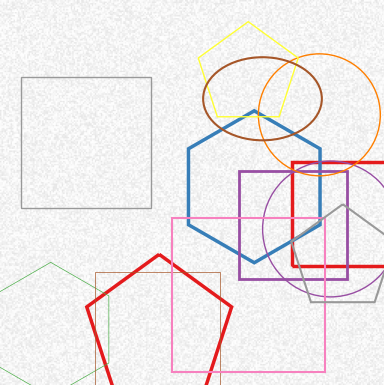[{"shape": "pentagon", "thickness": 2.5, "radius": 0.99, "center": [0.413, 0.142]}, {"shape": "square", "thickness": 2.5, "radius": 0.68, "center": [0.895, 0.443]}, {"shape": "hexagon", "thickness": 2.5, "radius": 0.99, "center": [0.66, 0.515]}, {"shape": "hexagon", "thickness": 0.5, "radius": 0.87, "center": [0.132, 0.144]}, {"shape": "square", "thickness": 2, "radius": 0.7, "center": [0.761, 0.415]}, {"shape": "circle", "thickness": 1, "radius": 0.88, "center": [0.859, 0.405]}, {"shape": "circle", "thickness": 1, "radius": 0.79, "center": [0.829, 0.702]}, {"shape": "pentagon", "thickness": 1, "radius": 0.68, "center": [0.645, 0.807]}, {"shape": "square", "thickness": 0.5, "radius": 0.81, "center": [0.409, 0.133]}, {"shape": "oval", "thickness": 1.5, "radius": 0.77, "center": [0.682, 0.743]}, {"shape": "square", "thickness": 1.5, "radius": 1.0, "center": [0.645, 0.233]}, {"shape": "square", "thickness": 1, "radius": 0.85, "center": [0.222, 0.63]}, {"shape": "pentagon", "thickness": 1.5, "radius": 0.7, "center": [0.89, 0.329]}]